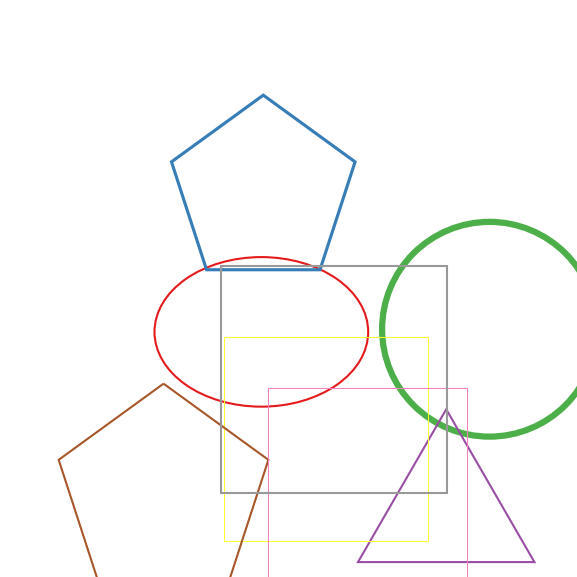[{"shape": "oval", "thickness": 1, "radius": 0.92, "center": [0.453, 0.424]}, {"shape": "pentagon", "thickness": 1.5, "radius": 0.84, "center": [0.456, 0.667]}, {"shape": "circle", "thickness": 3, "radius": 0.93, "center": [0.848, 0.429]}, {"shape": "triangle", "thickness": 1, "radius": 0.88, "center": [0.773, 0.114]}, {"shape": "square", "thickness": 0.5, "radius": 0.88, "center": [0.565, 0.239]}, {"shape": "pentagon", "thickness": 1, "radius": 0.95, "center": [0.283, 0.144]}, {"shape": "square", "thickness": 0.5, "radius": 0.86, "center": [0.636, 0.155]}, {"shape": "square", "thickness": 1, "radius": 0.98, "center": [0.579, 0.342]}]